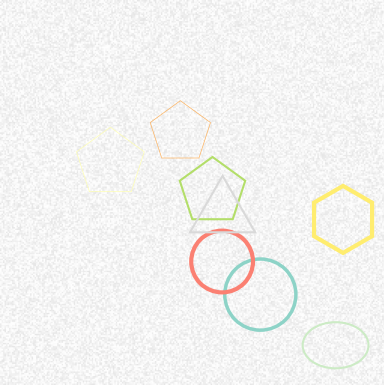[{"shape": "circle", "thickness": 2.5, "radius": 0.46, "center": [0.676, 0.235]}, {"shape": "pentagon", "thickness": 0.5, "radius": 0.46, "center": [0.287, 0.577]}, {"shape": "circle", "thickness": 3, "radius": 0.4, "center": [0.577, 0.321]}, {"shape": "pentagon", "thickness": 0.5, "radius": 0.41, "center": [0.468, 0.656]}, {"shape": "pentagon", "thickness": 1.5, "radius": 0.45, "center": [0.552, 0.503]}, {"shape": "triangle", "thickness": 1.5, "radius": 0.49, "center": [0.578, 0.446]}, {"shape": "oval", "thickness": 1.5, "radius": 0.43, "center": [0.872, 0.103]}, {"shape": "hexagon", "thickness": 3, "radius": 0.44, "center": [0.891, 0.43]}]